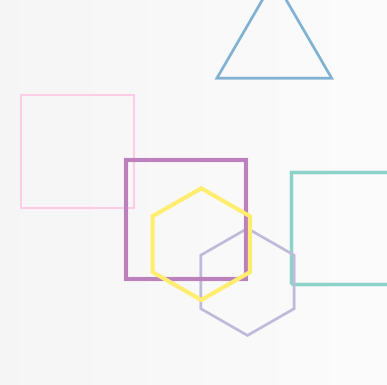[{"shape": "square", "thickness": 2.5, "radius": 0.73, "center": [0.895, 0.408]}, {"shape": "hexagon", "thickness": 2, "radius": 0.69, "center": [0.639, 0.268]}, {"shape": "triangle", "thickness": 2, "radius": 0.86, "center": [0.708, 0.882]}, {"shape": "square", "thickness": 1.5, "radius": 0.73, "center": [0.2, 0.607]}, {"shape": "square", "thickness": 3, "radius": 0.77, "center": [0.479, 0.43]}, {"shape": "hexagon", "thickness": 3, "radius": 0.73, "center": [0.519, 0.366]}]